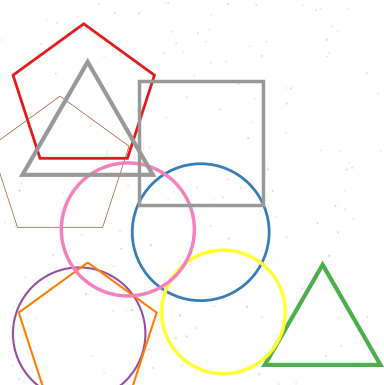[{"shape": "pentagon", "thickness": 2, "radius": 0.97, "center": [0.218, 0.745]}, {"shape": "circle", "thickness": 2, "radius": 0.89, "center": [0.521, 0.397]}, {"shape": "triangle", "thickness": 3, "radius": 0.87, "center": [0.838, 0.139]}, {"shape": "circle", "thickness": 1.5, "radius": 0.86, "center": [0.206, 0.133]}, {"shape": "pentagon", "thickness": 1.5, "radius": 0.94, "center": [0.228, 0.13]}, {"shape": "circle", "thickness": 2.5, "radius": 0.8, "center": [0.58, 0.19]}, {"shape": "pentagon", "thickness": 0.5, "radius": 0.94, "center": [0.156, 0.562]}, {"shape": "circle", "thickness": 2.5, "radius": 0.86, "center": [0.332, 0.404]}, {"shape": "square", "thickness": 2.5, "radius": 0.8, "center": [0.523, 0.628]}, {"shape": "triangle", "thickness": 3, "radius": 0.98, "center": [0.228, 0.644]}]